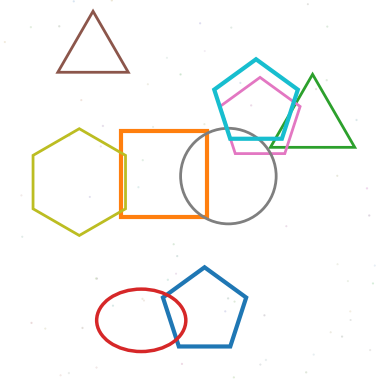[{"shape": "pentagon", "thickness": 3, "radius": 0.57, "center": [0.531, 0.192]}, {"shape": "square", "thickness": 3, "radius": 0.56, "center": [0.426, 0.549]}, {"shape": "triangle", "thickness": 2, "radius": 0.63, "center": [0.812, 0.681]}, {"shape": "oval", "thickness": 2.5, "radius": 0.58, "center": [0.367, 0.168]}, {"shape": "triangle", "thickness": 2, "radius": 0.53, "center": [0.242, 0.865]}, {"shape": "pentagon", "thickness": 2, "radius": 0.55, "center": [0.675, 0.69]}, {"shape": "circle", "thickness": 2, "radius": 0.62, "center": [0.593, 0.543]}, {"shape": "hexagon", "thickness": 2, "radius": 0.69, "center": [0.206, 0.527]}, {"shape": "pentagon", "thickness": 3, "radius": 0.57, "center": [0.665, 0.732]}]